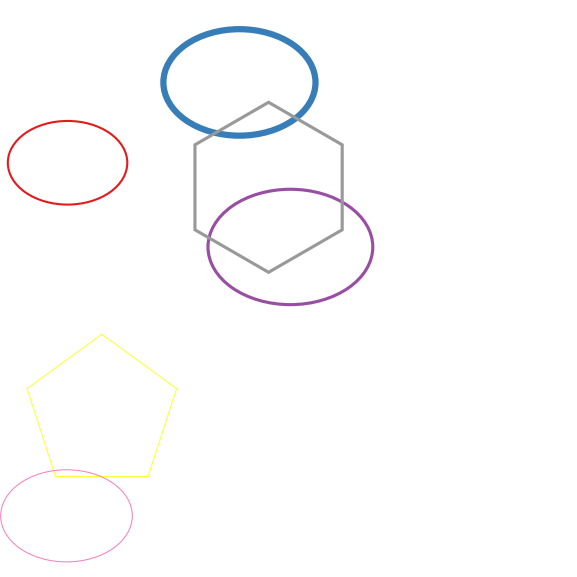[{"shape": "oval", "thickness": 1, "radius": 0.52, "center": [0.117, 0.717]}, {"shape": "oval", "thickness": 3, "radius": 0.66, "center": [0.415, 0.856]}, {"shape": "oval", "thickness": 1.5, "radius": 0.71, "center": [0.503, 0.572]}, {"shape": "pentagon", "thickness": 0.5, "radius": 0.68, "center": [0.176, 0.284]}, {"shape": "oval", "thickness": 0.5, "radius": 0.57, "center": [0.115, 0.106]}, {"shape": "hexagon", "thickness": 1.5, "radius": 0.74, "center": [0.465, 0.675]}]